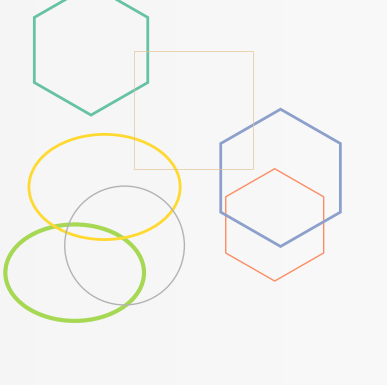[{"shape": "hexagon", "thickness": 2, "radius": 0.85, "center": [0.235, 0.87]}, {"shape": "hexagon", "thickness": 1, "radius": 0.73, "center": [0.709, 0.416]}, {"shape": "hexagon", "thickness": 2, "radius": 0.89, "center": [0.724, 0.538]}, {"shape": "oval", "thickness": 3, "radius": 0.89, "center": [0.193, 0.292]}, {"shape": "oval", "thickness": 2, "radius": 0.98, "center": [0.27, 0.514]}, {"shape": "square", "thickness": 0.5, "radius": 0.77, "center": [0.5, 0.714]}, {"shape": "circle", "thickness": 1, "radius": 0.77, "center": [0.321, 0.362]}]